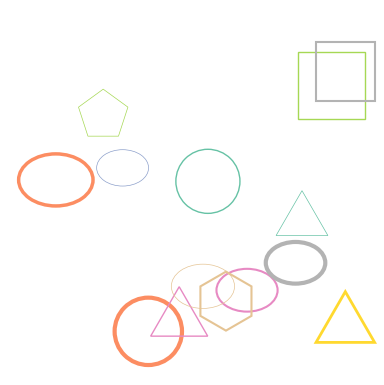[{"shape": "triangle", "thickness": 0.5, "radius": 0.39, "center": [0.784, 0.427]}, {"shape": "circle", "thickness": 1, "radius": 0.42, "center": [0.54, 0.529]}, {"shape": "circle", "thickness": 3, "radius": 0.44, "center": [0.385, 0.139]}, {"shape": "oval", "thickness": 2.5, "radius": 0.48, "center": [0.145, 0.533]}, {"shape": "oval", "thickness": 0.5, "radius": 0.34, "center": [0.318, 0.564]}, {"shape": "oval", "thickness": 1.5, "radius": 0.4, "center": [0.642, 0.246]}, {"shape": "triangle", "thickness": 1, "radius": 0.43, "center": [0.465, 0.17]}, {"shape": "pentagon", "thickness": 0.5, "radius": 0.34, "center": [0.268, 0.701]}, {"shape": "square", "thickness": 1, "radius": 0.44, "center": [0.861, 0.779]}, {"shape": "triangle", "thickness": 2, "radius": 0.44, "center": [0.897, 0.155]}, {"shape": "oval", "thickness": 0.5, "radius": 0.41, "center": [0.527, 0.256]}, {"shape": "hexagon", "thickness": 1.5, "radius": 0.38, "center": [0.587, 0.218]}, {"shape": "square", "thickness": 1.5, "radius": 0.38, "center": [0.898, 0.814]}, {"shape": "oval", "thickness": 3, "radius": 0.39, "center": [0.768, 0.317]}]